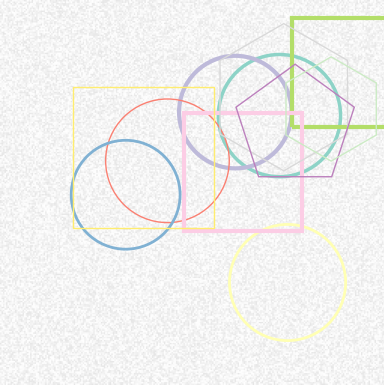[{"shape": "circle", "thickness": 2.5, "radius": 0.79, "center": [0.726, 0.7]}, {"shape": "circle", "thickness": 2, "radius": 0.75, "center": [0.747, 0.266]}, {"shape": "circle", "thickness": 3, "radius": 0.73, "center": [0.611, 0.709]}, {"shape": "circle", "thickness": 1, "radius": 0.8, "center": [0.435, 0.582]}, {"shape": "circle", "thickness": 2, "radius": 0.71, "center": [0.326, 0.494]}, {"shape": "square", "thickness": 3, "radius": 0.7, "center": [0.898, 0.812]}, {"shape": "square", "thickness": 3, "radius": 0.77, "center": [0.631, 0.553]}, {"shape": "hexagon", "thickness": 1, "radius": 0.96, "center": [0.737, 0.747]}, {"shape": "pentagon", "thickness": 1, "radius": 0.81, "center": [0.767, 0.672]}, {"shape": "hexagon", "thickness": 1, "radius": 0.68, "center": [0.86, 0.717]}, {"shape": "square", "thickness": 1, "radius": 0.91, "center": [0.373, 0.59]}]